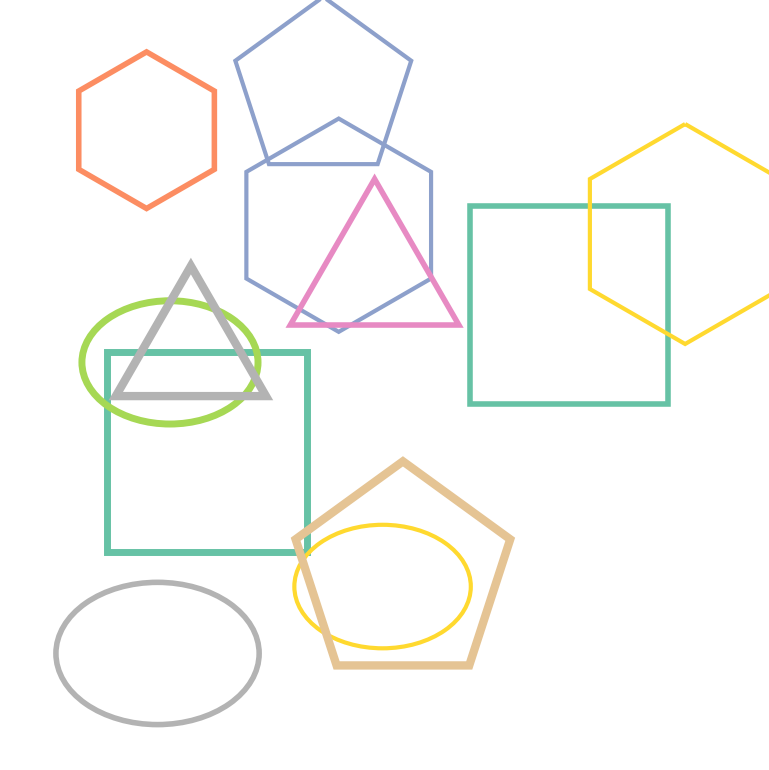[{"shape": "square", "thickness": 2.5, "radius": 0.65, "center": [0.268, 0.413]}, {"shape": "square", "thickness": 2, "radius": 0.64, "center": [0.739, 0.604]}, {"shape": "hexagon", "thickness": 2, "radius": 0.51, "center": [0.19, 0.831]}, {"shape": "hexagon", "thickness": 1.5, "radius": 0.69, "center": [0.44, 0.708]}, {"shape": "pentagon", "thickness": 1.5, "radius": 0.6, "center": [0.42, 0.884]}, {"shape": "triangle", "thickness": 2, "radius": 0.63, "center": [0.486, 0.641]}, {"shape": "oval", "thickness": 2.5, "radius": 0.57, "center": [0.221, 0.529]}, {"shape": "hexagon", "thickness": 1.5, "radius": 0.71, "center": [0.89, 0.696]}, {"shape": "oval", "thickness": 1.5, "radius": 0.57, "center": [0.497, 0.238]}, {"shape": "pentagon", "thickness": 3, "radius": 0.73, "center": [0.523, 0.254]}, {"shape": "oval", "thickness": 2, "radius": 0.66, "center": [0.205, 0.151]}, {"shape": "triangle", "thickness": 3, "radius": 0.56, "center": [0.248, 0.542]}]